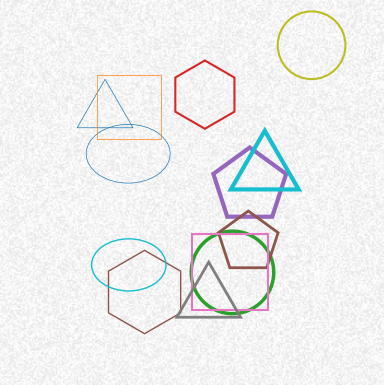[{"shape": "triangle", "thickness": 0.5, "radius": 0.42, "center": [0.273, 0.71]}, {"shape": "oval", "thickness": 0.5, "radius": 0.55, "center": [0.333, 0.601]}, {"shape": "square", "thickness": 0.5, "radius": 0.42, "center": [0.334, 0.723]}, {"shape": "circle", "thickness": 2.5, "radius": 0.54, "center": [0.604, 0.292]}, {"shape": "hexagon", "thickness": 1.5, "radius": 0.44, "center": [0.532, 0.754]}, {"shape": "pentagon", "thickness": 3, "radius": 0.5, "center": [0.649, 0.517]}, {"shape": "hexagon", "thickness": 1, "radius": 0.54, "center": [0.376, 0.242]}, {"shape": "pentagon", "thickness": 2, "radius": 0.41, "center": [0.645, 0.37]}, {"shape": "square", "thickness": 1.5, "radius": 0.49, "center": [0.597, 0.294]}, {"shape": "triangle", "thickness": 2, "radius": 0.48, "center": [0.542, 0.224]}, {"shape": "circle", "thickness": 1.5, "radius": 0.44, "center": [0.809, 0.882]}, {"shape": "oval", "thickness": 1, "radius": 0.48, "center": [0.335, 0.312]}, {"shape": "triangle", "thickness": 3, "radius": 0.51, "center": [0.688, 0.559]}]